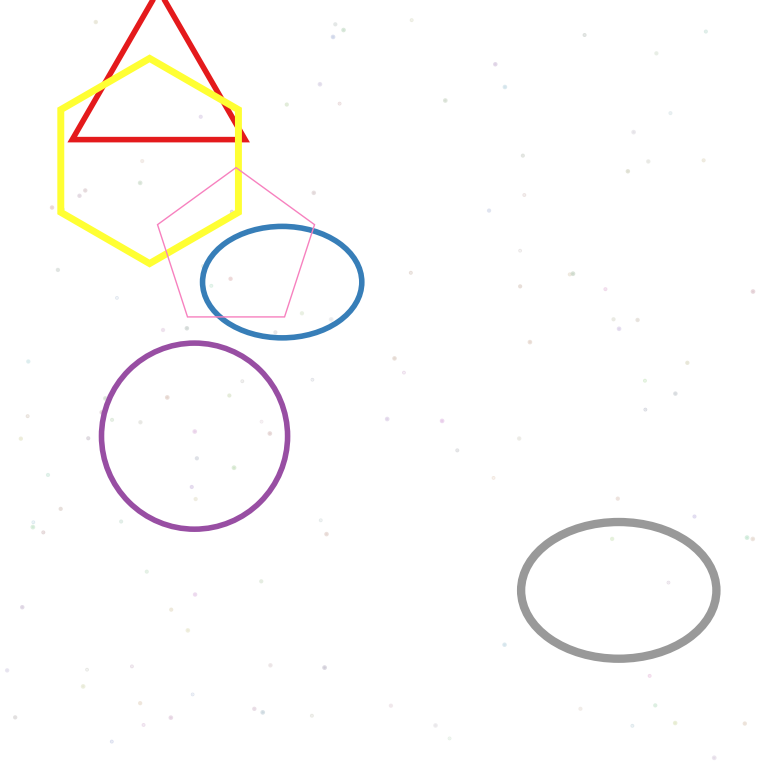[{"shape": "triangle", "thickness": 2, "radius": 0.65, "center": [0.206, 0.883]}, {"shape": "oval", "thickness": 2, "radius": 0.52, "center": [0.366, 0.634]}, {"shape": "circle", "thickness": 2, "radius": 0.6, "center": [0.253, 0.434]}, {"shape": "hexagon", "thickness": 2.5, "radius": 0.67, "center": [0.194, 0.791]}, {"shape": "pentagon", "thickness": 0.5, "radius": 0.54, "center": [0.307, 0.675]}, {"shape": "oval", "thickness": 3, "radius": 0.63, "center": [0.804, 0.233]}]